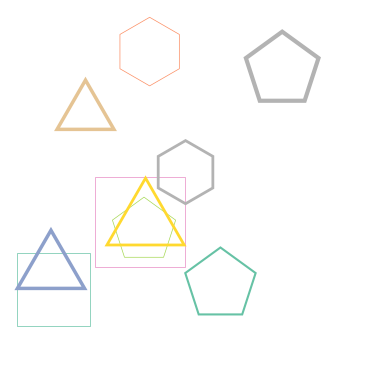[{"shape": "square", "thickness": 0.5, "radius": 0.47, "center": [0.139, 0.249]}, {"shape": "pentagon", "thickness": 1.5, "radius": 0.48, "center": [0.573, 0.261]}, {"shape": "hexagon", "thickness": 0.5, "radius": 0.45, "center": [0.389, 0.866]}, {"shape": "triangle", "thickness": 2.5, "radius": 0.5, "center": [0.132, 0.301]}, {"shape": "square", "thickness": 0.5, "radius": 0.59, "center": [0.363, 0.423]}, {"shape": "pentagon", "thickness": 0.5, "radius": 0.43, "center": [0.374, 0.402]}, {"shape": "triangle", "thickness": 2, "radius": 0.58, "center": [0.378, 0.422]}, {"shape": "triangle", "thickness": 2.5, "radius": 0.43, "center": [0.222, 0.707]}, {"shape": "pentagon", "thickness": 3, "radius": 0.5, "center": [0.733, 0.819]}, {"shape": "hexagon", "thickness": 2, "radius": 0.41, "center": [0.482, 0.553]}]